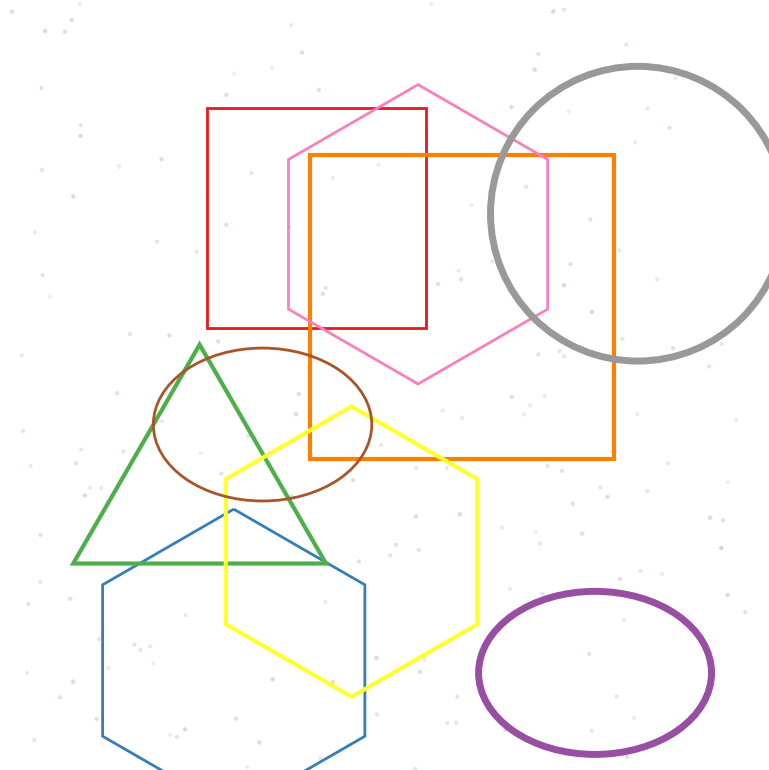[{"shape": "square", "thickness": 1, "radius": 0.71, "center": [0.411, 0.717]}, {"shape": "hexagon", "thickness": 1, "radius": 0.98, "center": [0.304, 0.142]}, {"shape": "triangle", "thickness": 1.5, "radius": 0.95, "center": [0.259, 0.363]}, {"shape": "oval", "thickness": 2.5, "radius": 0.76, "center": [0.773, 0.126]}, {"shape": "square", "thickness": 1.5, "radius": 0.99, "center": [0.6, 0.601]}, {"shape": "hexagon", "thickness": 1.5, "radius": 0.94, "center": [0.457, 0.284]}, {"shape": "oval", "thickness": 1, "radius": 0.71, "center": [0.341, 0.449]}, {"shape": "hexagon", "thickness": 1, "radius": 0.97, "center": [0.543, 0.696]}, {"shape": "circle", "thickness": 2.5, "radius": 0.96, "center": [0.828, 0.722]}]